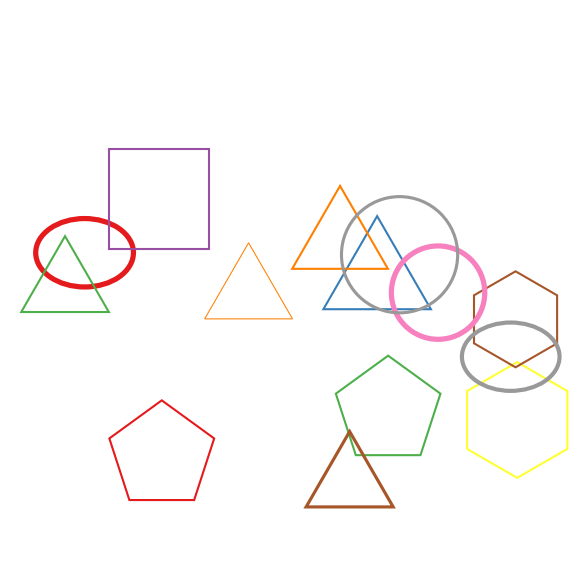[{"shape": "oval", "thickness": 2.5, "radius": 0.42, "center": [0.146, 0.561]}, {"shape": "pentagon", "thickness": 1, "radius": 0.48, "center": [0.28, 0.21]}, {"shape": "triangle", "thickness": 1, "radius": 0.54, "center": [0.653, 0.517]}, {"shape": "triangle", "thickness": 1, "radius": 0.44, "center": [0.113, 0.503]}, {"shape": "pentagon", "thickness": 1, "radius": 0.48, "center": [0.672, 0.288]}, {"shape": "square", "thickness": 1, "radius": 0.43, "center": [0.275, 0.655]}, {"shape": "triangle", "thickness": 0.5, "radius": 0.44, "center": [0.43, 0.491]}, {"shape": "triangle", "thickness": 1, "radius": 0.48, "center": [0.589, 0.582]}, {"shape": "hexagon", "thickness": 1, "radius": 0.5, "center": [0.896, 0.272]}, {"shape": "hexagon", "thickness": 1, "radius": 0.42, "center": [0.893, 0.446]}, {"shape": "triangle", "thickness": 1.5, "radius": 0.44, "center": [0.605, 0.165]}, {"shape": "circle", "thickness": 2.5, "radius": 0.4, "center": [0.759, 0.492]}, {"shape": "circle", "thickness": 1.5, "radius": 0.5, "center": [0.692, 0.558]}, {"shape": "oval", "thickness": 2, "radius": 0.42, "center": [0.884, 0.381]}]